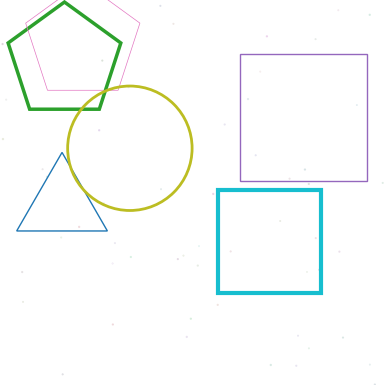[{"shape": "triangle", "thickness": 1, "radius": 0.68, "center": [0.161, 0.468]}, {"shape": "pentagon", "thickness": 2.5, "radius": 0.77, "center": [0.167, 0.841]}, {"shape": "square", "thickness": 1, "radius": 0.82, "center": [0.788, 0.695]}, {"shape": "pentagon", "thickness": 0.5, "radius": 0.78, "center": [0.215, 0.892]}, {"shape": "circle", "thickness": 2, "radius": 0.81, "center": [0.337, 0.615]}, {"shape": "square", "thickness": 3, "radius": 0.67, "center": [0.699, 0.373]}]